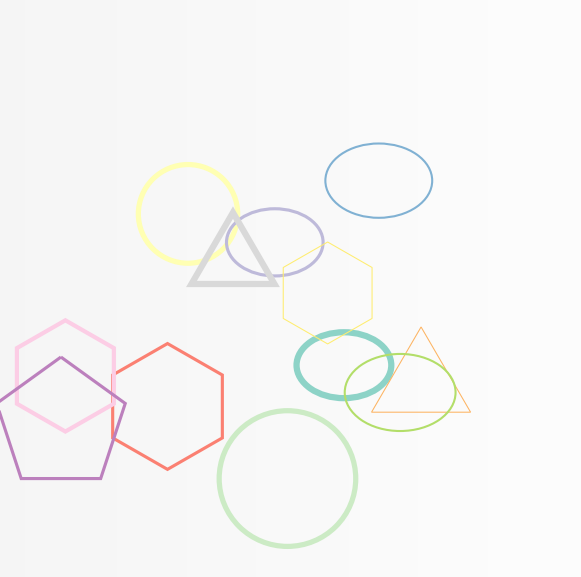[{"shape": "oval", "thickness": 3, "radius": 0.41, "center": [0.592, 0.367]}, {"shape": "circle", "thickness": 2.5, "radius": 0.43, "center": [0.323, 0.629]}, {"shape": "oval", "thickness": 1.5, "radius": 0.42, "center": [0.473, 0.579]}, {"shape": "hexagon", "thickness": 1.5, "radius": 0.54, "center": [0.288, 0.295]}, {"shape": "oval", "thickness": 1, "radius": 0.46, "center": [0.652, 0.686]}, {"shape": "triangle", "thickness": 0.5, "radius": 0.49, "center": [0.724, 0.335]}, {"shape": "oval", "thickness": 1, "radius": 0.48, "center": [0.688, 0.32]}, {"shape": "hexagon", "thickness": 2, "radius": 0.48, "center": [0.112, 0.348]}, {"shape": "triangle", "thickness": 3, "radius": 0.41, "center": [0.401, 0.549]}, {"shape": "pentagon", "thickness": 1.5, "radius": 0.58, "center": [0.105, 0.265]}, {"shape": "circle", "thickness": 2.5, "radius": 0.59, "center": [0.495, 0.17]}, {"shape": "hexagon", "thickness": 0.5, "radius": 0.44, "center": [0.564, 0.492]}]